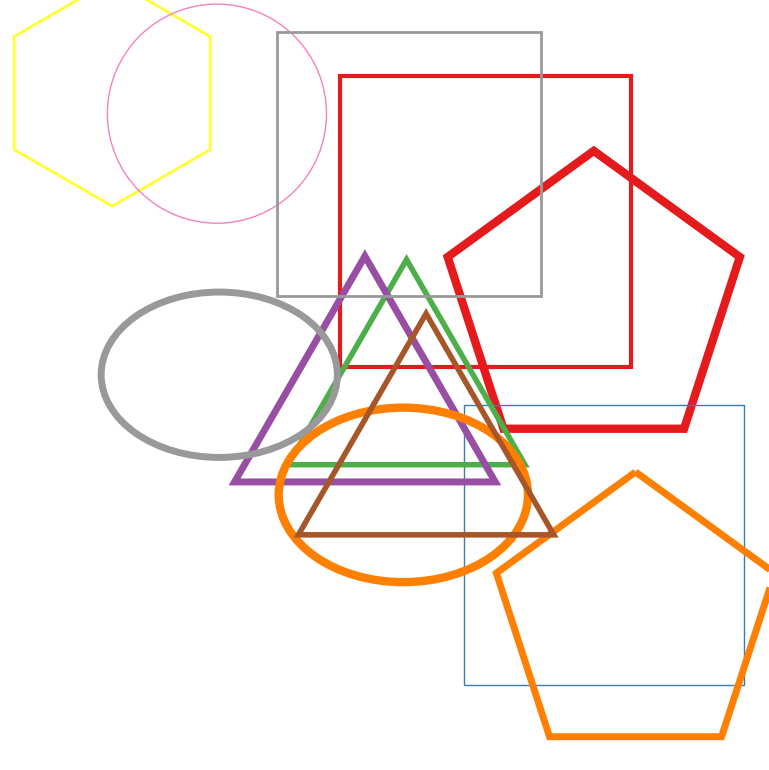[{"shape": "square", "thickness": 1.5, "radius": 0.94, "center": [0.631, 0.713]}, {"shape": "pentagon", "thickness": 3, "radius": 1.0, "center": [0.771, 0.605]}, {"shape": "square", "thickness": 0.5, "radius": 0.91, "center": [0.784, 0.293]}, {"shape": "triangle", "thickness": 2, "radius": 0.89, "center": [0.528, 0.485]}, {"shape": "triangle", "thickness": 2.5, "radius": 0.98, "center": [0.474, 0.472]}, {"shape": "oval", "thickness": 3, "radius": 0.81, "center": [0.524, 0.357]}, {"shape": "pentagon", "thickness": 2.5, "radius": 0.95, "center": [0.825, 0.197]}, {"shape": "hexagon", "thickness": 1, "radius": 0.73, "center": [0.146, 0.879]}, {"shape": "triangle", "thickness": 2, "radius": 0.96, "center": [0.553, 0.401]}, {"shape": "circle", "thickness": 0.5, "radius": 0.71, "center": [0.282, 0.852]}, {"shape": "oval", "thickness": 2.5, "radius": 0.77, "center": [0.285, 0.513]}, {"shape": "square", "thickness": 1, "radius": 0.86, "center": [0.531, 0.787]}]